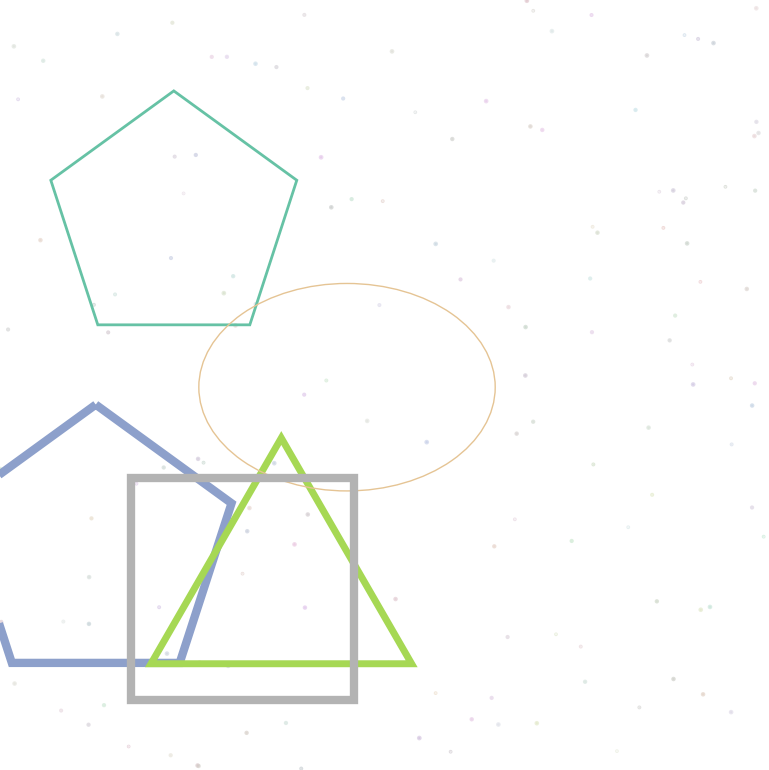[{"shape": "pentagon", "thickness": 1, "radius": 0.84, "center": [0.226, 0.714]}, {"shape": "pentagon", "thickness": 3, "radius": 0.93, "center": [0.124, 0.289]}, {"shape": "triangle", "thickness": 2.5, "radius": 0.98, "center": [0.365, 0.236]}, {"shape": "oval", "thickness": 0.5, "radius": 0.96, "center": [0.451, 0.497]}, {"shape": "square", "thickness": 3, "radius": 0.72, "center": [0.315, 0.235]}]